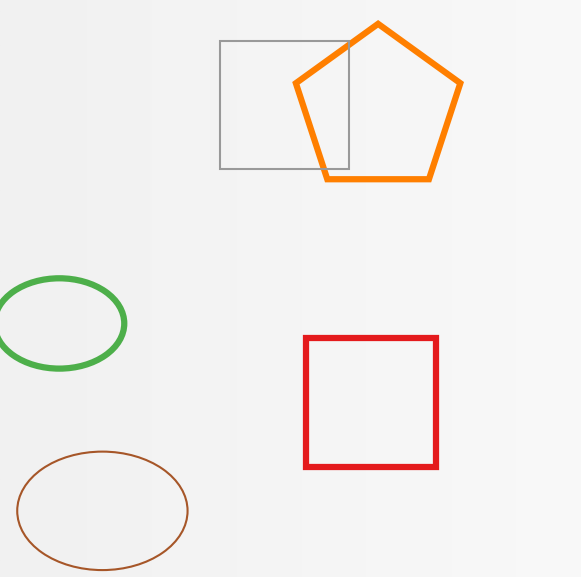[{"shape": "square", "thickness": 3, "radius": 0.56, "center": [0.639, 0.303]}, {"shape": "oval", "thickness": 3, "radius": 0.56, "center": [0.102, 0.439]}, {"shape": "pentagon", "thickness": 3, "radius": 0.74, "center": [0.651, 0.809]}, {"shape": "oval", "thickness": 1, "radius": 0.73, "center": [0.176, 0.115]}, {"shape": "square", "thickness": 1, "radius": 0.55, "center": [0.489, 0.817]}]